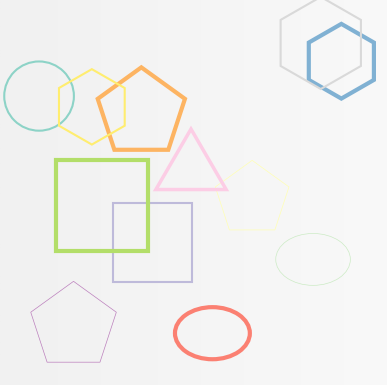[{"shape": "circle", "thickness": 1.5, "radius": 0.45, "center": [0.101, 0.75]}, {"shape": "pentagon", "thickness": 0.5, "radius": 0.5, "center": [0.651, 0.484]}, {"shape": "square", "thickness": 1.5, "radius": 0.51, "center": [0.394, 0.369]}, {"shape": "oval", "thickness": 3, "radius": 0.48, "center": [0.548, 0.135]}, {"shape": "hexagon", "thickness": 3, "radius": 0.49, "center": [0.881, 0.841]}, {"shape": "pentagon", "thickness": 3, "radius": 0.59, "center": [0.365, 0.707]}, {"shape": "square", "thickness": 3, "radius": 0.59, "center": [0.263, 0.467]}, {"shape": "triangle", "thickness": 2.5, "radius": 0.52, "center": [0.493, 0.56]}, {"shape": "hexagon", "thickness": 1.5, "radius": 0.6, "center": [0.828, 0.888]}, {"shape": "pentagon", "thickness": 0.5, "radius": 0.58, "center": [0.19, 0.153]}, {"shape": "oval", "thickness": 0.5, "radius": 0.48, "center": [0.808, 0.326]}, {"shape": "hexagon", "thickness": 1.5, "radius": 0.49, "center": [0.237, 0.722]}]